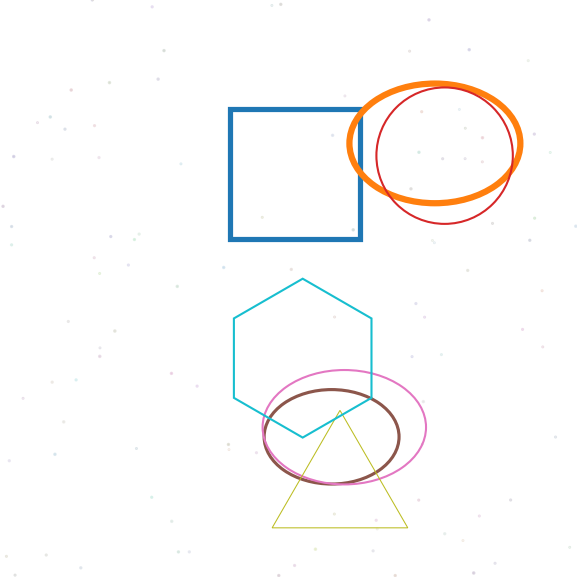[{"shape": "square", "thickness": 2.5, "radius": 0.56, "center": [0.511, 0.698]}, {"shape": "oval", "thickness": 3, "radius": 0.74, "center": [0.753, 0.751]}, {"shape": "circle", "thickness": 1, "radius": 0.59, "center": [0.77, 0.73]}, {"shape": "oval", "thickness": 1.5, "radius": 0.58, "center": [0.574, 0.243]}, {"shape": "oval", "thickness": 1, "radius": 0.71, "center": [0.596, 0.259]}, {"shape": "triangle", "thickness": 0.5, "radius": 0.68, "center": [0.589, 0.153]}, {"shape": "hexagon", "thickness": 1, "radius": 0.69, "center": [0.524, 0.379]}]